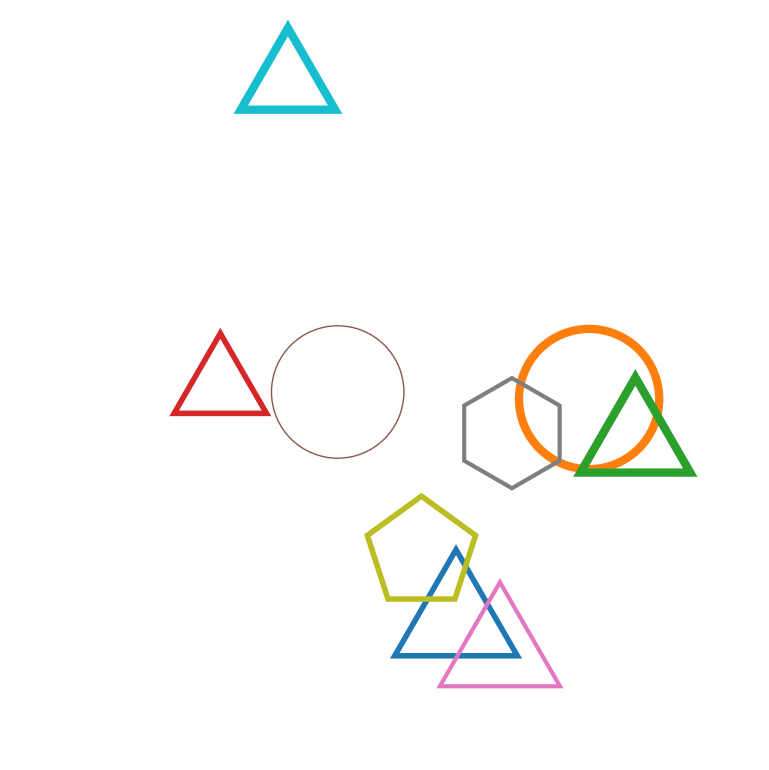[{"shape": "triangle", "thickness": 2, "radius": 0.46, "center": [0.592, 0.194]}, {"shape": "circle", "thickness": 3, "radius": 0.46, "center": [0.765, 0.482]}, {"shape": "triangle", "thickness": 3, "radius": 0.41, "center": [0.825, 0.427]}, {"shape": "triangle", "thickness": 2, "radius": 0.35, "center": [0.286, 0.498]}, {"shape": "circle", "thickness": 0.5, "radius": 0.43, "center": [0.439, 0.491]}, {"shape": "triangle", "thickness": 1.5, "radius": 0.45, "center": [0.649, 0.154]}, {"shape": "hexagon", "thickness": 1.5, "radius": 0.36, "center": [0.665, 0.437]}, {"shape": "pentagon", "thickness": 2, "radius": 0.37, "center": [0.547, 0.282]}, {"shape": "triangle", "thickness": 3, "radius": 0.35, "center": [0.374, 0.893]}]